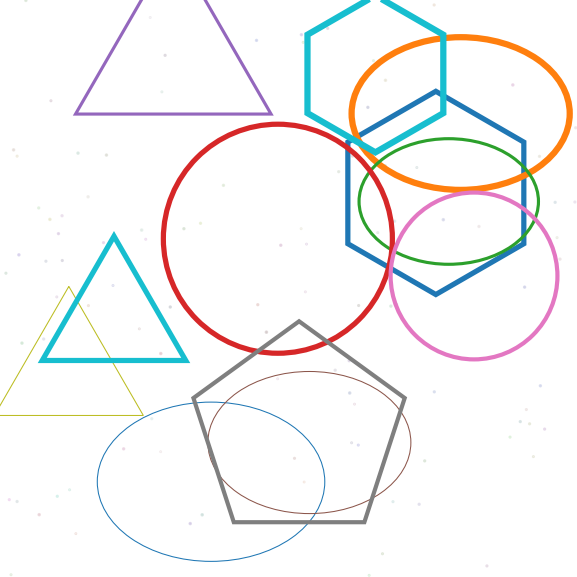[{"shape": "oval", "thickness": 0.5, "radius": 0.98, "center": [0.365, 0.165]}, {"shape": "hexagon", "thickness": 2.5, "radius": 0.88, "center": [0.755, 0.665]}, {"shape": "oval", "thickness": 3, "radius": 0.94, "center": [0.798, 0.803]}, {"shape": "oval", "thickness": 1.5, "radius": 0.78, "center": [0.777, 0.65]}, {"shape": "circle", "thickness": 2.5, "radius": 0.99, "center": [0.481, 0.586]}, {"shape": "triangle", "thickness": 1.5, "radius": 0.98, "center": [0.3, 0.899]}, {"shape": "oval", "thickness": 0.5, "radius": 0.88, "center": [0.536, 0.233]}, {"shape": "circle", "thickness": 2, "radius": 0.72, "center": [0.821, 0.521]}, {"shape": "pentagon", "thickness": 2, "radius": 0.96, "center": [0.518, 0.25]}, {"shape": "triangle", "thickness": 0.5, "radius": 0.74, "center": [0.119, 0.354]}, {"shape": "hexagon", "thickness": 3, "radius": 0.68, "center": [0.65, 0.871]}, {"shape": "triangle", "thickness": 2.5, "radius": 0.72, "center": [0.197, 0.447]}]